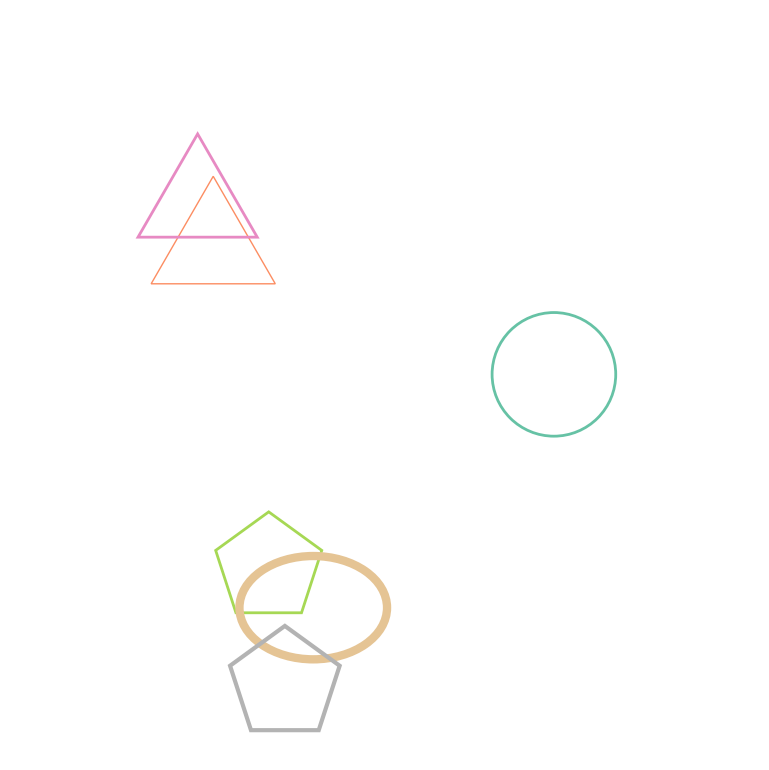[{"shape": "circle", "thickness": 1, "radius": 0.4, "center": [0.719, 0.514]}, {"shape": "triangle", "thickness": 0.5, "radius": 0.47, "center": [0.277, 0.678]}, {"shape": "triangle", "thickness": 1, "radius": 0.45, "center": [0.257, 0.737]}, {"shape": "pentagon", "thickness": 1, "radius": 0.36, "center": [0.349, 0.263]}, {"shape": "oval", "thickness": 3, "radius": 0.48, "center": [0.407, 0.211]}, {"shape": "pentagon", "thickness": 1.5, "radius": 0.37, "center": [0.37, 0.112]}]